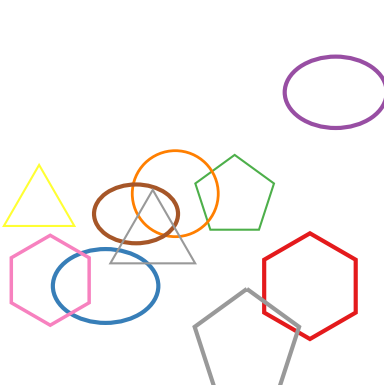[{"shape": "hexagon", "thickness": 3, "radius": 0.69, "center": [0.805, 0.257]}, {"shape": "oval", "thickness": 3, "radius": 0.69, "center": [0.274, 0.257]}, {"shape": "pentagon", "thickness": 1.5, "radius": 0.54, "center": [0.609, 0.49]}, {"shape": "oval", "thickness": 3, "radius": 0.66, "center": [0.872, 0.76]}, {"shape": "circle", "thickness": 2, "radius": 0.56, "center": [0.455, 0.497]}, {"shape": "triangle", "thickness": 1.5, "radius": 0.53, "center": [0.102, 0.466]}, {"shape": "oval", "thickness": 3, "radius": 0.55, "center": [0.353, 0.444]}, {"shape": "hexagon", "thickness": 2.5, "radius": 0.58, "center": [0.13, 0.272]}, {"shape": "pentagon", "thickness": 3, "radius": 0.71, "center": [0.641, 0.107]}, {"shape": "triangle", "thickness": 1.5, "radius": 0.64, "center": [0.397, 0.38]}]